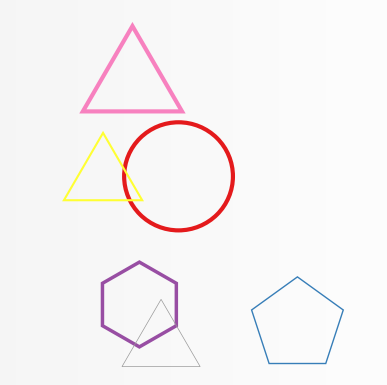[{"shape": "circle", "thickness": 3, "radius": 0.7, "center": [0.461, 0.542]}, {"shape": "pentagon", "thickness": 1, "radius": 0.62, "center": [0.768, 0.156]}, {"shape": "hexagon", "thickness": 2.5, "radius": 0.55, "center": [0.36, 0.209]}, {"shape": "triangle", "thickness": 1.5, "radius": 0.58, "center": [0.266, 0.538]}, {"shape": "triangle", "thickness": 3, "radius": 0.74, "center": [0.342, 0.785]}, {"shape": "triangle", "thickness": 0.5, "radius": 0.58, "center": [0.416, 0.106]}]